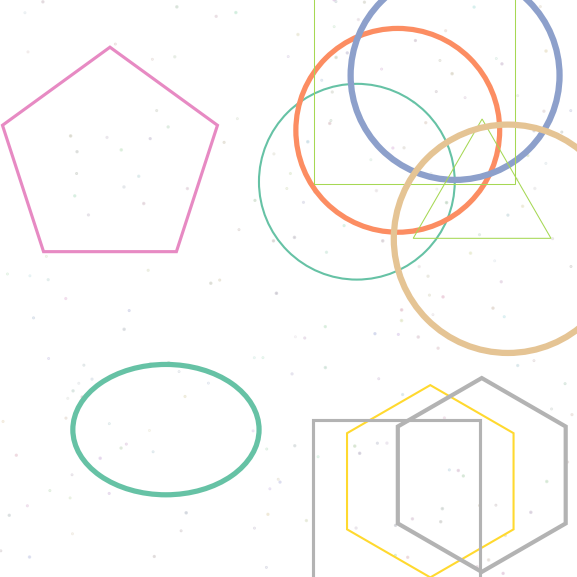[{"shape": "oval", "thickness": 2.5, "radius": 0.81, "center": [0.287, 0.255]}, {"shape": "circle", "thickness": 1, "radius": 0.85, "center": [0.618, 0.684]}, {"shape": "circle", "thickness": 2.5, "radius": 0.88, "center": [0.689, 0.773]}, {"shape": "circle", "thickness": 3, "radius": 0.9, "center": [0.788, 0.869]}, {"shape": "pentagon", "thickness": 1.5, "radius": 0.98, "center": [0.19, 0.722]}, {"shape": "square", "thickness": 0.5, "radius": 0.87, "center": [0.718, 0.854]}, {"shape": "triangle", "thickness": 0.5, "radius": 0.69, "center": [0.835, 0.655]}, {"shape": "hexagon", "thickness": 1, "radius": 0.83, "center": [0.745, 0.166]}, {"shape": "circle", "thickness": 3, "radius": 0.99, "center": [0.88, 0.586]}, {"shape": "hexagon", "thickness": 2, "radius": 0.84, "center": [0.834, 0.177]}, {"shape": "square", "thickness": 1.5, "radius": 0.73, "center": [0.687, 0.126]}]